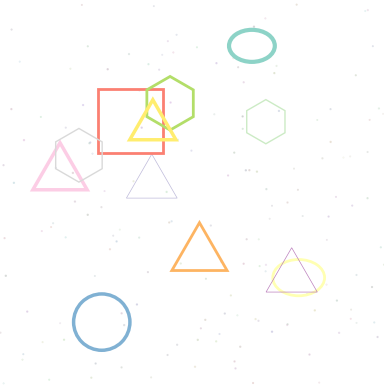[{"shape": "oval", "thickness": 3, "radius": 0.3, "center": [0.654, 0.881]}, {"shape": "oval", "thickness": 2, "radius": 0.34, "center": [0.776, 0.279]}, {"shape": "triangle", "thickness": 0.5, "radius": 0.38, "center": [0.394, 0.524]}, {"shape": "square", "thickness": 2, "radius": 0.42, "center": [0.339, 0.686]}, {"shape": "circle", "thickness": 2.5, "radius": 0.37, "center": [0.264, 0.163]}, {"shape": "triangle", "thickness": 2, "radius": 0.41, "center": [0.518, 0.339]}, {"shape": "hexagon", "thickness": 2, "radius": 0.35, "center": [0.442, 0.732]}, {"shape": "triangle", "thickness": 2.5, "radius": 0.41, "center": [0.156, 0.548]}, {"shape": "hexagon", "thickness": 1, "radius": 0.35, "center": [0.205, 0.597]}, {"shape": "triangle", "thickness": 0.5, "radius": 0.38, "center": [0.758, 0.28]}, {"shape": "hexagon", "thickness": 1, "radius": 0.29, "center": [0.691, 0.684]}, {"shape": "triangle", "thickness": 2.5, "radius": 0.35, "center": [0.397, 0.672]}]